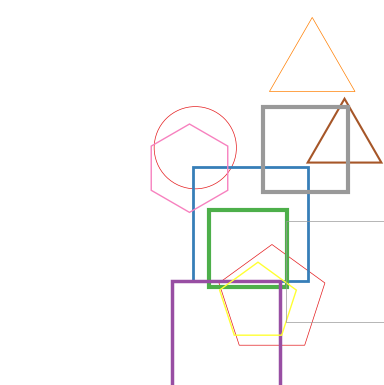[{"shape": "circle", "thickness": 0.5, "radius": 0.53, "center": [0.507, 0.616]}, {"shape": "pentagon", "thickness": 0.5, "radius": 0.72, "center": [0.706, 0.22]}, {"shape": "square", "thickness": 2, "radius": 0.74, "center": [0.651, 0.418]}, {"shape": "square", "thickness": 3, "radius": 0.5, "center": [0.644, 0.354]}, {"shape": "square", "thickness": 2.5, "radius": 0.7, "center": [0.587, 0.129]}, {"shape": "triangle", "thickness": 0.5, "radius": 0.64, "center": [0.811, 0.826]}, {"shape": "pentagon", "thickness": 1, "radius": 0.52, "center": [0.67, 0.214]}, {"shape": "triangle", "thickness": 1.5, "radius": 0.55, "center": [0.895, 0.633]}, {"shape": "hexagon", "thickness": 1, "radius": 0.57, "center": [0.492, 0.563]}, {"shape": "square", "thickness": 0.5, "radius": 0.66, "center": [0.874, 0.295]}, {"shape": "square", "thickness": 3, "radius": 0.56, "center": [0.794, 0.612]}]